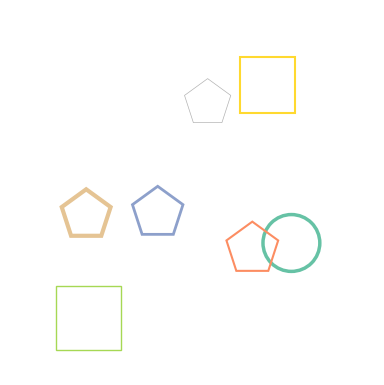[{"shape": "circle", "thickness": 2.5, "radius": 0.37, "center": [0.757, 0.369]}, {"shape": "pentagon", "thickness": 1.5, "radius": 0.35, "center": [0.655, 0.354]}, {"shape": "pentagon", "thickness": 2, "radius": 0.34, "center": [0.41, 0.447]}, {"shape": "square", "thickness": 1, "radius": 0.42, "center": [0.23, 0.174]}, {"shape": "square", "thickness": 1.5, "radius": 0.36, "center": [0.695, 0.779]}, {"shape": "pentagon", "thickness": 3, "radius": 0.33, "center": [0.224, 0.442]}, {"shape": "pentagon", "thickness": 0.5, "radius": 0.32, "center": [0.539, 0.733]}]